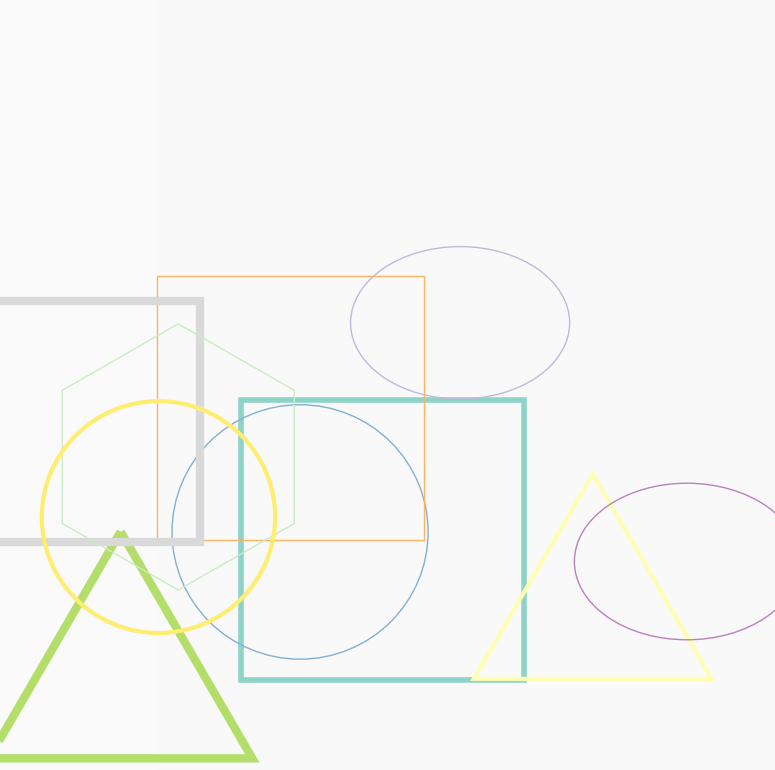[{"shape": "square", "thickness": 2, "radius": 0.91, "center": [0.494, 0.299]}, {"shape": "triangle", "thickness": 1.5, "radius": 0.89, "center": [0.765, 0.207]}, {"shape": "oval", "thickness": 0.5, "radius": 0.71, "center": [0.594, 0.581]}, {"shape": "circle", "thickness": 0.5, "radius": 0.83, "center": [0.387, 0.309]}, {"shape": "square", "thickness": 0.5, "radius": 0.86, "center": [0.375, 0.47]}, {"shape": "triangle", "thickness": 3, "radius": 0.98, "center": [0.156, 0.113]}, {"shape": "square", "thickness": 3, "radius": 0.78, "center": [0.102, 0.453]}, {"shape": "oval", "thickness": 0.5, "radius": 0.73, "center": [0.886, 0.271]}, {"shape": "hexagon", "thickness": 0.5, "radius": 0.86, "center": [0.23, 0.407]}, {"shape": "circle", "thickness": 1.5, "radius": 0.75, "center": [0.204, 0.328]}]